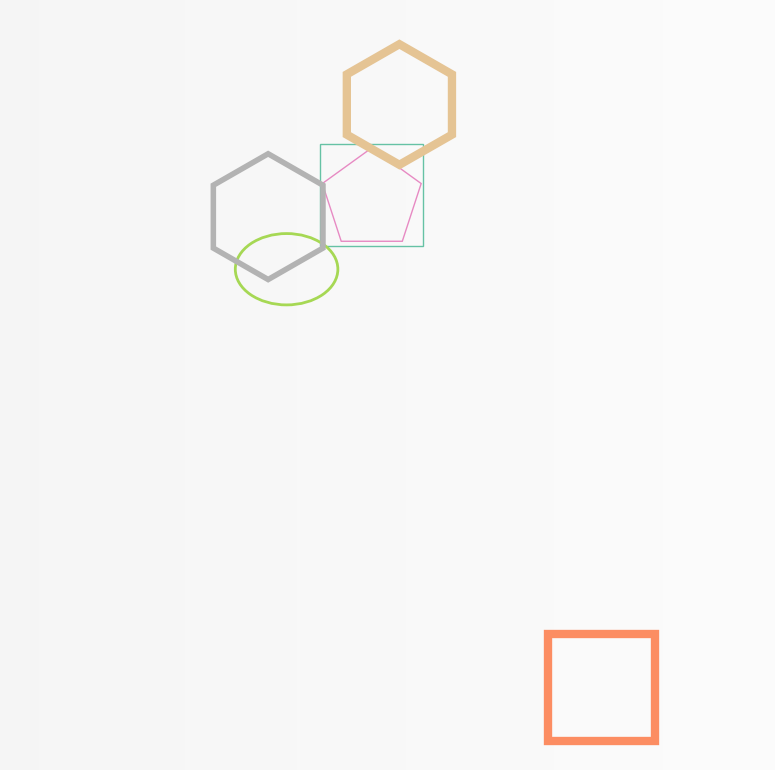[{"shape": "square", "thickness": 0.5, "radius": 0.33, "center": [0.479, 0.747]}, {"shape": "square", "thickness": 3, "radius": 0.35, "center": [0.776, 0.107]}, {"shape": "pentagon", "thickness": 0.5, "radius": 0.34, "center": [0.48, 0.741]}, {"shape": "oval", "thickness": 1, "radius": 0.33, "center": [0.37, 0.65]}, {"shape": "hexagon", "thickness": 3, "radius": 0.39, "center": [0.515, 0.864]}, {"shape": "hexagon", "thickness": 2, "radius": 0.41, "center": [0.346, 0.719]}]